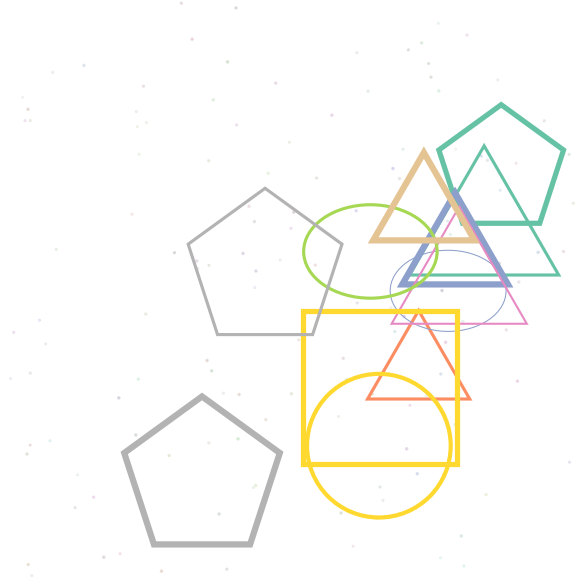[{"shape": "triangle", "thickness": 1.5, "radius": 0.75, "center": [0.838, 0.597]}, {"shape": "pentagon", "thickness": 2.5, "radius": 0.57, "center": [0.868, 0.704]}, {"shape": "triangle", "thickness": 1.5, "radius": 0.51, "center": [0.725, 0.359]}, {"shape": "triangle", "thickness": 3, "radius": 0.53, "center": [0.788, 0.56]}, {"shape": "oval", "thickness": 0.5, "radius": 0.5, "center": [0.776, 0.496]}, {"shape": "triangle", "thickness": 1, "radius": 0.68, "center": [0.795, 0.506]}, {"shape": "oval", "thickness": 1.5, "radius": 0.58, "center": [0.641, 0.564]}, {"shape": "circle", "thickness": 2, "radius": 0.62, "center": [0.656, 0.227]}, {"shape": "square", "thickness": 2.5, "radius": 0.66, "center": [0.658, 0.328]}, {"shape": "triangle", "thickness": 3, "radius": 0.51, "center": [0.734, 0.634]}, {"shape": "pentagon", "thickness": 1.5, "radius": 0.7, "center": [0.459, 0.533]}, {"shape": "pentagon", "thickness": 3, "radius": 0.71, "center": [0.35, 0.171]}]